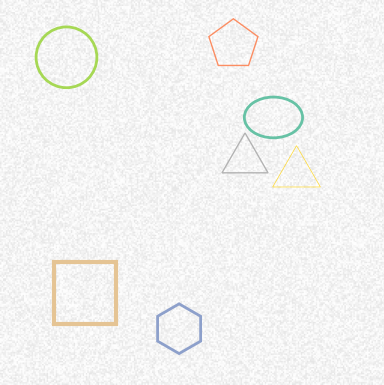[{"shape": "oval", "thickness": 2, "radius": 0.38, "center": [0.71, 0.695]}, {"shape": "pentagon", "thickness": 1, "radius": 0.33, "center": [0.606, 0.884]}, {"shape": "hexagon", "thickness": 2, "radius": 0.32, "center": [0.465, 0.146]}, {"shape": "circle", "thickness": 2, "radius": 0.39, "center": [0.173, 0.851]}, {"shape": "triangle", "thickness": 0.5, "radius": 0.36, "center": [0.77, 0.55]}, {"shape": "square", "thickness": 3, "radius": 0.4, "center": [0.221, 0.24]}, {"shape": "triangle", "thickness": 1, "radius": 0.35, "center": [0.636, 0.586]}]